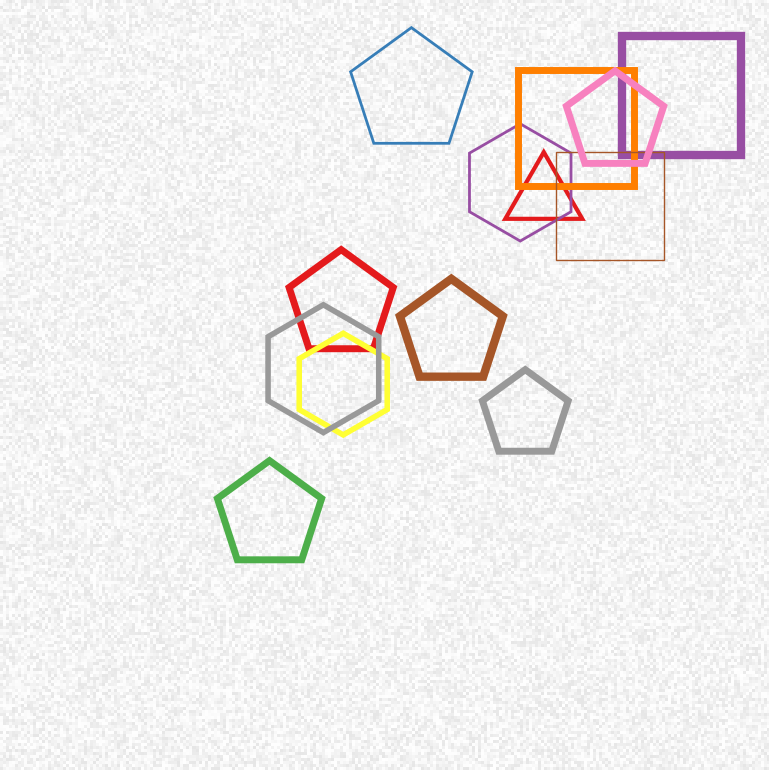[{"shape": "triangle", "thickness": 1.5, "radius": 0.29, "center": [0.706, 0.745]}, {"shape": "pentagon", "thickness": 2.5, "radius": 0.36, "center": [0.443, 0.605]}, {"shape": "pentagon", "thickness": 1, "radius": 0.42, "center": [0.534, 0.881]}, {"shape": "pentagon", "thickness": 2.5, "radius": 0.36, "center": [0.35, 0.331]}, {"shape": "hexagon", "thickness": 1, "radius": 0.38, "center": [0.676, 0.763]}, {"shape": "square", "thickness": 3, "radius": 0.39, "center": [0.886, 0.876]}, {"shape": "square", "thickness": 2.5, "radius": 0.38, "center": [0.748, 0.834]}, {"shape": "hexagon", "thickness": 2, "radius": 0.33, "center": [0.446, 0.501]}, {"shape": "pentagon", "thickness": 3, "radius": 0.35, "center": [0.586, 0.568]}, {"shape": "square", "thickness": 0.5, "radius": 0.35, "center": [0.792, 0.732]}, {"shape": "pentagon", "thickness": 2.5, "radius": 0.33, "center": [0.799, 0.842]}, {"shape": "pentagon", "thickness": 2.5, "radius": 0.29, "center": [0.682, 0.461]}, {"shape": "hexagon", "thickness": 2, "radius": 0.41, "center": [0.42, 0.521]}]